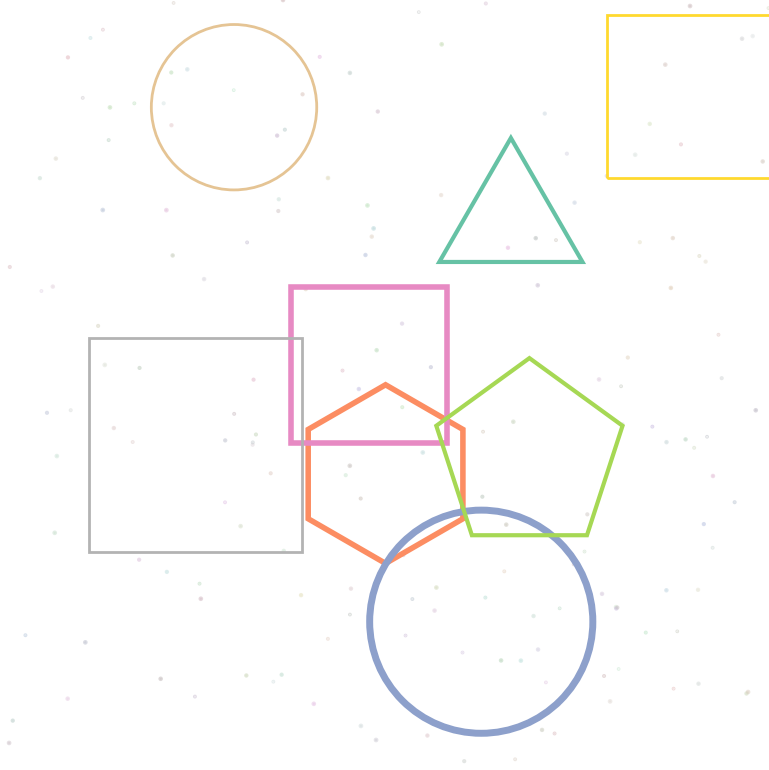[{"shape": "triangle", "thickness": 1.5, "radius": 0.54, "center": [0.663, 0.713]}, {"shape": "hexagon", "thickness": 2, "radius": 0.58, "center": [0.501, 0.384]}, {"shape": "circle", "thickness": 2.5, "radius": 0.72, "center": [0.625, 0.193]}, {"shape": "square", "thickness": 2, "radius": 0.5, "center": [0.479, 0.526]}, {"shape": "pentagon", "thickness": 1.5, "radius": 0.64, "center": [0.688, 0.408]}, {"shape": "square", "thickness": 1, "radius": 0.53, "center": [0.895, 0.875]}, {"shape": "circle", "thickness": 1, "radius": 0.54, "center": [0.304, 0.861]}, {"shape": "square", "thickness": 1, "radius": 0.69, "center": [0.254, 0.422]}]